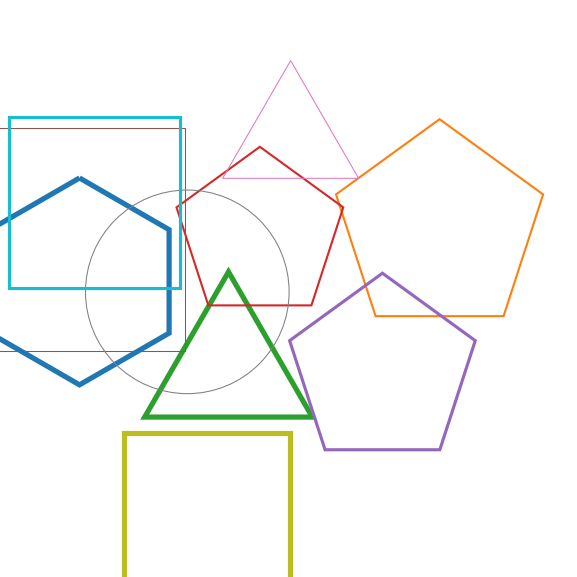[{"shape": "hexagon", "thickness": 2.5, "radius": 0.9, "center": [0.138, 0.512]}, {"shape": "pentagon", "thickness": 1, "radius": 0.94, "center": [0.761, 0.604]}, {"shape": "triangle", "thickness": 2.5, "radius": 0.84, "center": [0.396, 0.361]}, {"shape": "pentagon", "thickness": 1, "radius": 0.76, "center": [0.45, 0.593]}, {"shape": "pentagon", "thickness": 1.5, "radius": 0.84, "center": [0.662, 0.357]}, {"shape": "square", "thickness": 0.5, "radius": 0.97, "center": [0.127, 0.584]}, {"shape": "triangle", "thickness": 0.5, "radius": 0.68, "center": [0.503, 0.758]}, {"shape": "circle", "thickness": 0.5, "radius": 0.88, "center": [0.324, 0.494]}, {"shape": "square", "thickness": 2.5, "radius": 0.72, "center": [0.359, 0.106]}, {"shape": "square", "thickness": 1.5, "radius": 0.74, "center": [0.163, 0.648]}]